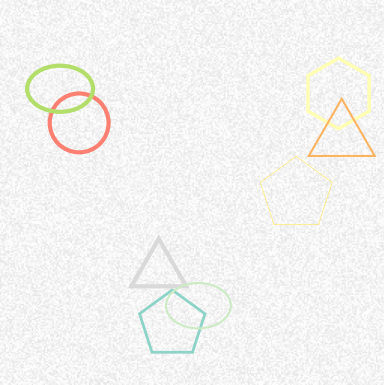[{"shape": "pentagon", "thickness": 2, "radius": 0.45, "center": [0.447, 0.157]}, {"shape": "hexagon", "thickness": 2.5, "radius": 0.46, "center": [0.879, 0.757]}, {"shape": "circle", "thickness": 3, "radius": 0.38, "center": [0.206, 0.681]}, {"shape": "triangle", "thickness": 1.5, "radius": 0.49, "center": [0.888, 0.644]}, {"shape": "oval", "thickness": 3, "radius": 0.43, "center": [0.156, 0.769]}, {"shape": "triangle", "thickness": 3, "radius": 0.41, "center": [0.412, 0.298]}, {"shape": "oval", "thickness": 1.5, "radius": 0.42, "center": [0.515, 0.206]}, {"shape": "pentagon", "thickness": 0.5, "radius": 0.49, "center": [0.769, 0.496]}]